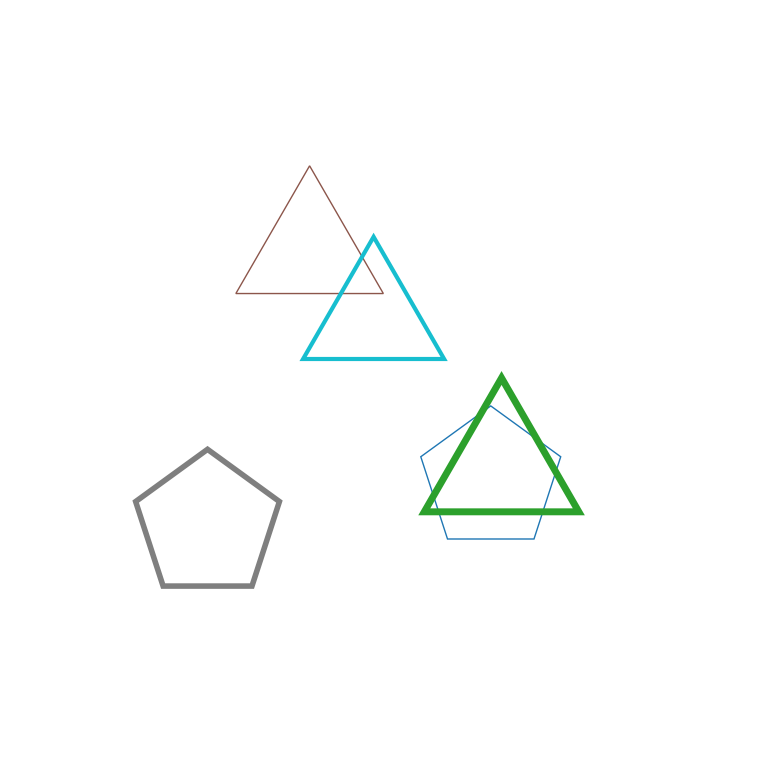[{"shape": "pentagon", "thickness": 0.5, "radius": 0.48, "center": [0.637, 0.377]}, {"shape": "triangle", "thickness": 2.5, "radius": 0.58, "center": [0.651, 0.393]}, {"shape": "triangle", "thickness": 0.5, "radius": 0.55, "center": [0.402, 0.674]}, {"shape": "pentagon", "thickness": 2, "radius": 0.49, "center": [0.27, 0.318]}, {"shape": "triangle", "thickness": 1.5, "radius": 0.53, "center": [0.485, 0.587]}]